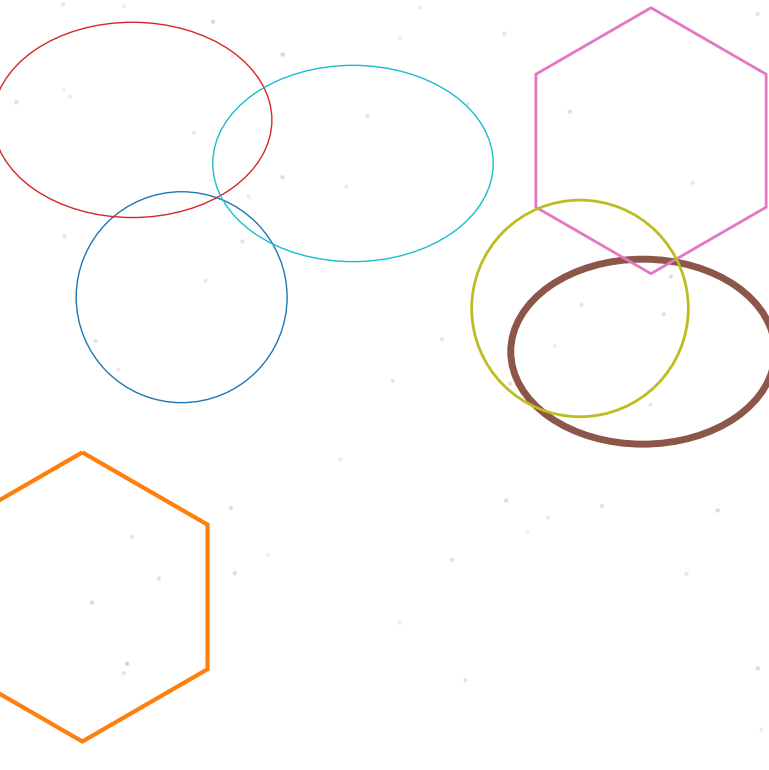[{"shape": "circle", "thickness": 0.5, "radius": 0.68, "center": [0.236, 0.614]}, {"shape": "hexagon", "thickness": 1.5, "radius": 0.94, "center": [0.107, 0.225]}, {"shape": "oval", "thickness": 0.5, "radius": 0.91, "center": [0.172, 0.844]}, {"shape": "oval", "thickness": 2.5, "radius": 0.86, "center": [0.835, 0.543]}, {"shape": "hexagon", "thickness": 1, "radius": 0.86, "center": [0.845, 0.817]}, {"shape": "circle", "thickness": 1, "radius": 0.7, "center": [0.753, 0.599]}, {"shape": "oval", "thickness": 0.5, "radius": 0.91, "center": [0.458, 0.788]}]